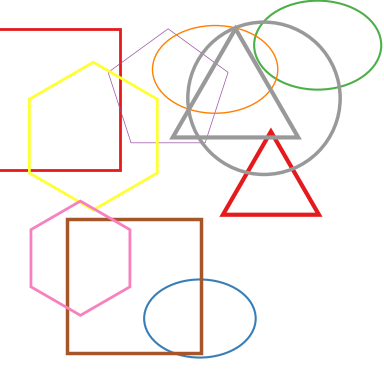[{"shape": "triangle", "thickness": 3, "radius": 0.72, "center": [0.704, 0.514]}, {"shape": "square", "thickness": 2, "radius": 0.92, "center": [0.129, 0.742]}, {"shape": "oval", "thickness": 1.5, "radius": 0.72, "center": [0.519, 0.173]}, {"shape": "oval", "thickness": 1.5, "radius": 0.83, "center": [0.825, 0.883]}, {"shape": "pentagon", "thickness": 0.5, "radius": 0.82, "center": [0.437, 0.761]}, {"shape": "oval", "thickness": 1, "radius": 0.81, "center": [0.559, 0.82]}, {"shape": "hexagon", "thickness": 2, "radius": 0.96, "center": [0.242, 0.647]}, {"shape": "square", "thickness": 2.5, "radius": 0.87, "center": [0.348, 0.257]}, {"shape": "hexagon", "thickness": 2, "radius": 0.74, "center": [0.209, 0.329]}, {"shape": "triangle", "thickness": 3, "radius": 0.94, "center": [0.612, 0.737]}, {"shape": "circle", "thickness": 2.5, "radius": 0.99, "center": [0.686, 0.745]}]